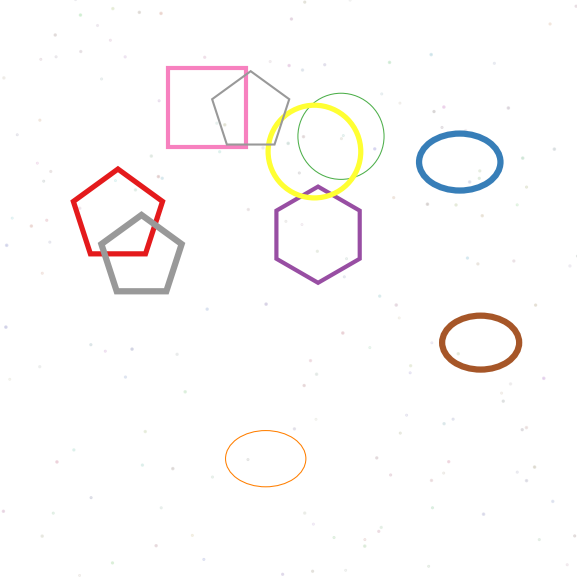[{"shape": "pentagon", "thickness": 2.5, "radius": 0.41, "center": [0.204, 0.625]}, {"shape": "oval", "thickness": 3, "radius": 0.35, "center": [0.796, 0.719]}, {"shape": "circle", "thickness": 0.5, "radius": 0.37, "center": [0.59, 0.763]}, {"shape": "hexagon", "thickness": 2, "radius": 0.42, "center": [0.551, 0.593]}, {"shape": "oval", "thickness": 0.5, "radius": 0.35, "center": [0.46, 0.205]}, {"shape": "circle", "thickness": 2.5, "radius": 0.4, "center": [0.544, 0.737]}, {"shape": "oval", "thickness": 3, "radius": 0.33, "center": [0.832, 0.406]}, {"shape": "square", "thickness": 2, "radius": 0.34, "center": [0.358, 0.813]}, {"shape": "pentagon", "thickness": 1, "radius": 0.35, "center": [0.434, 0.806]}, {"shape": "pentagon", "thickness": 3, "radius": 0.37, "center": [0.245, 0.554]}]